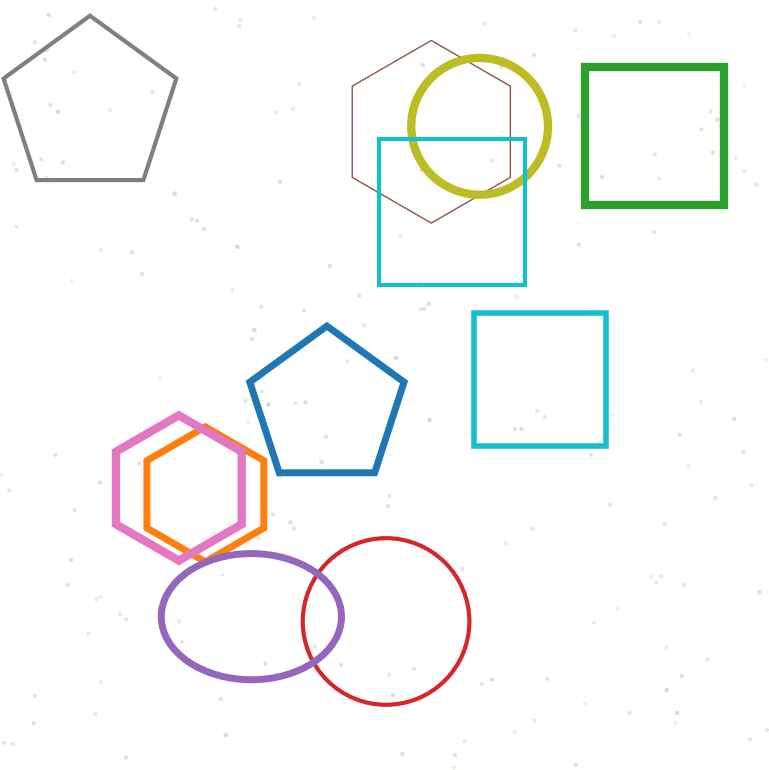[{"shape": "pentagon", "thickness": 2.5, "radius": 0.53, "center": [0.425, 0.471]}, {"shape": "hexagon", "thickness": 2.5, "radius": 0.44, "center": [0.267, 0.358]}, {"shape": "square", "thickness": 3, "radius": 0.45, "center": [0.85, 0.824]}, {"shape": "circle", "thickness": 1.5, "radius": 0.54, "center": [0.501, 0.193]}, {"shape": "oval", "thickness": 2.5, "radius": 0.59, "center": [0.326, 0.199]}, {"shape": "hexagon", "thickness": 0.5, "radius": 0.59, "center": [0.56, 0.829]}, {"shape": "hexagon", "thickness": 3, "radius": 0.47, "center": [0.232, 0.366]}, {"shape": "pentagon", "thickness": 1.5, "radius": 0.59, "center": [0.117, 0.862]}, {"shape": "circle", "thickness": 3, "radius": 0.44, "center": [0.623, 0.836]}, {"shape": "square", "thickness": 1.5, "radius": 0.48, "center": [0.587, 0.724]}, {"shape": "square", "thickness": 2, "radius": 0.43, "center": [0.701, 0.507]}]